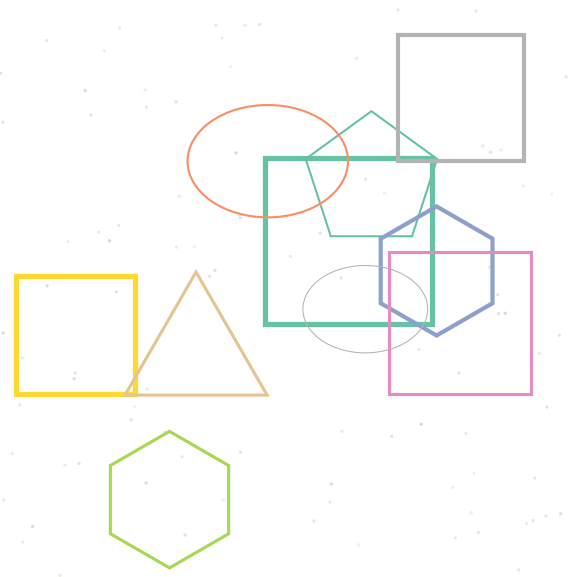[{"shape": "pentagon", "thickness": 1, "radius": 0.6, "center": [0.643, 0.687]}, {"shape": "square", "thickness": 2.5, "radius": 0.72, "center": [0.604, 0.582]}, {"shape": "oval", "thickness": 1, "radius": 0.69, "center": [0.464, 0.72]}, {"shape": "hexagon", "thickness": 2, "radius": 0.56, "center": [0.756, 0.53]}, {"shape": "square", "thickness": 1.5, "radius": 0.61, "center": [0.797, 0.44]}, {"shape": "hexagon", "thickness": 1.5, "radius": 0.59, "center": [0.294, 0.134]}, {"shape": "square", "thickness": 2.5, "radius": 0.51, "center": [0.13, 0.419]}, {"shape": "triangle", "thickness": 1.5, "radius": 0.71, "center": [0.339, 0.386]}, {"shape": "square", "thickness": 2, "radius": 0.54, "center": [0.799, 0.829]}, {"shape": "oval", "thickness": 0.5, "radius": 0.54, "center": [0.633, 0.464]}]